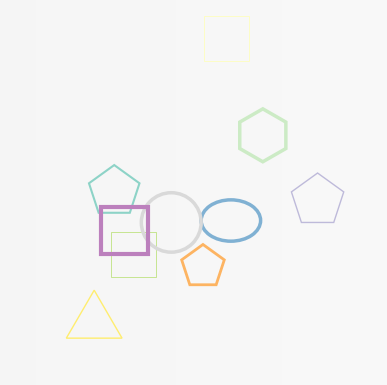[{"shape": "pentagon", "thickness": 1.5, "radius": 0.34, "center": [0.295, 0.503]}, {"shape": "square", "thickness": 0.5, "radius": 0.29, "center": [0.584, 0.899]}, {"shape": "pentagon", "thickness": 1, "radius": 0.35, "center": [0.82, 0.48]}, {"shape": "oval", "thickness": 2.5, "radius": 0.38, "center": [0.596, 0.427]}, {"shape": "pentagon", "thickness": 2, "radius": 0.29, "center": [0.524, 0.307]}, {"shape": "square", "thickness": 0.5, "radius": 0.29, "center": [0.345, 0.338]}, {"shape": "circle", "thickness": 2.5, "radius": 0.39, "center": [0.442, 0.422]}, {"shape": "square", "thickness": 3, "radius": 0.3, "center": [0.322, 0.402]}, {"shape": "hexagon", "thickness": 2.5, "radius": 0.34, "center": [0.678, 0.649]}, {"shape": "triangle", "thickness": 1, "radius": 0.41, "center": [0.243, 0.163]}]